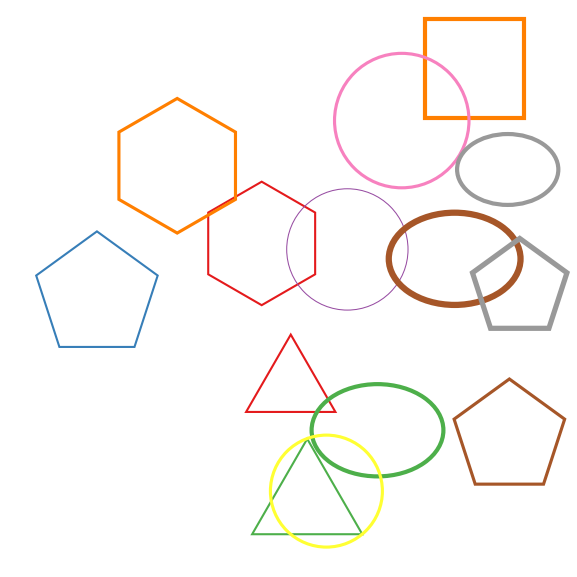[{"shape": "triangle", "thickness": 1, "radius": 0.45, "center": [0.503, 0.33]}, {"shape": "hexagon", "thickness": 1, "radius": 0.53, "center": [0.453, 0.578]}, {"shape": "pentagon", "thickness": 1, "radius": 0.55, "center": [0.168, 0.488]}, {"shape": "oval", "thickness": 2, "radius": 0.57, "center": [0.654, 0.254]}, {"shape": "triangle", "thickness": 1, "radius": 0.55, "center": [0.532, 0.129]}, {"shape": "circle", "thickness": 0.5, "radius": 0.53, "center": [0.601, 0.567]}, {"shape": "hexagon", "thickness": 1.5, "radius": 0.58, "center": [0.307, 0.712]}, {"shape": "square", "thickness": 2, "radius": 0.43, "center": [0.822, 0.881]}, {"shape": "circle", "thickness": 1.5, "radius": 0.48, "center": [0.565, 0.149]}, {"shape": "oval", "thickness": 3, "radius": 0.57, "center": [0.787, 0.551]}, {"shape": "pentagon", "thickness": 1.5, "radius": 0.5, "center": [0.882, 0.242]}, {"shape": "circle", "thickness": 1.5, "radius": 0.58, "center": [0.696, 0.79]}, {"shape": "oval", "thickness": 2, "radius": 0.44, "center": [0.879, 0.706]}, {"shape": "pentagon", "thickness": 2.5, "radius": 0.43, "center": [0.9, 0.5]}]